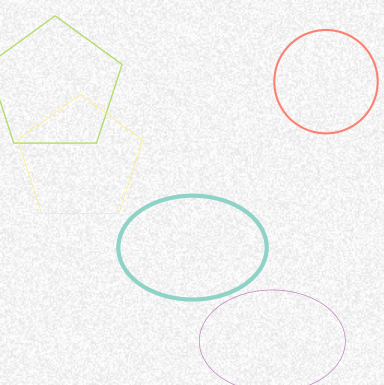[{"shape": "oval", "thickness": 3, "radius": 0.96, "center": [0.5, 0.357]}, {"shape": "circle", "thickness": 1.5, "radius": 0.67, "center": [0.847, 0.788]}, {"shape": "pentagon", "thickness": 1, "radius": 0.91, "center": [0.143, 0.776]}, {"shape": "oval", "thickness": 0.5, "radius": 0.95, "center": [0.707, 0.114]}, {"shape": "pentagon", "thickness": 0.5, "radius": 0.85, "center": [0.208, 0.584]}]